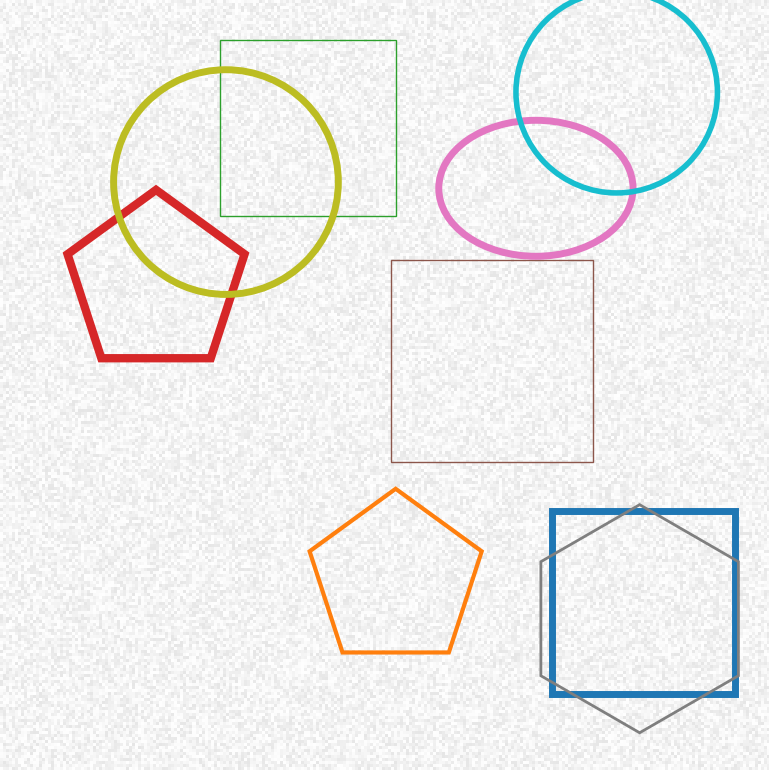[{"shape": "square", "thickness": 2.5, "radius": 0.59, "center": [0.835, 0.218]}, {"shape": "pentagon", "thickness": 1.5, "radius": 0.59, "center": [0.514, 0.248]}, {"shape": "square", "thickness": 0.5, "radius": 0.57, "center": [0.4, 0.834]}, {"shape": "pentagon", "thickness": 3, "radius": 0.6, "center": [0.203, 0.633]}, {"shape": "square", "thickness": 0.5, "radius": 0.65, "center": [0.639, 0.531]}, {"shape": "oval", "thickness": 2.5, "radius": 0.63, "center": [0.696, 0.755]}, {"shape": "hexagon", "thickness": 1, "radius": 0.74, "center": [0.831, 0.196]}, {"shape": "circle", "thickness": 2.5, "radius": 0.73, "center": [0.293, 0.764]}, {"shape": "circle", "thickness": 2, "radius": 0.65, "center": [0.801, 0.88]}]